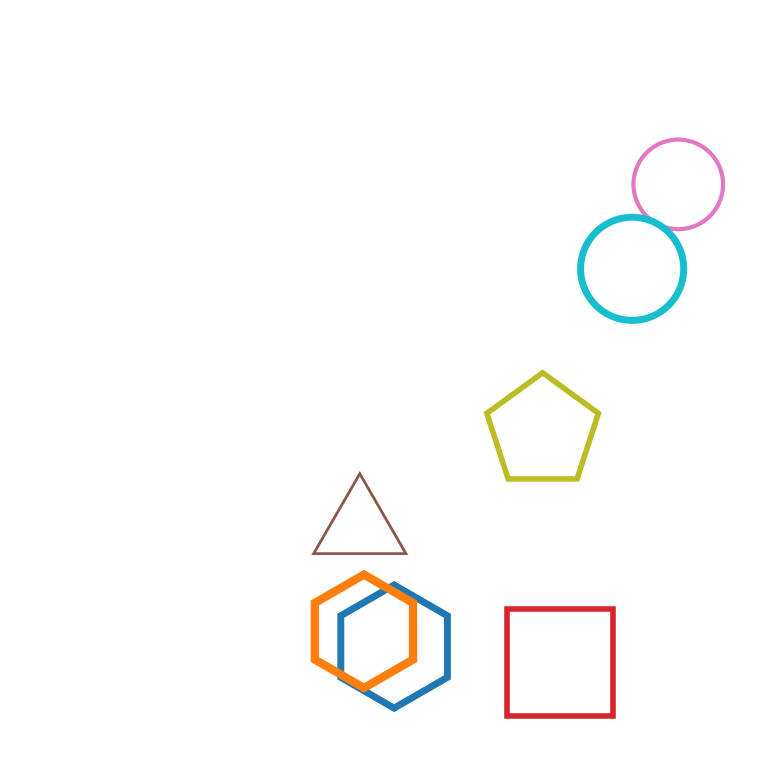[{"shape": "hexagon", "thickness": 2.5, "radius": 0.4, "center": [0.512, 0.16]}, {"shape": "hexagon", "thickness": 3, "radius": 0.37, "center": [0.473, 0.18]}, {"shape": "square", "thickness": 2, "radius": 0.35, "center": [0.727, 0.14]}, {"shape": "triangle", "thickness": 1, "radius": 0.35, "center": [0.467, 0.316]}, {"shape": "circle", "thickness": 1.5, "radius": 0.29, "center": [0.881, 0.761]}, {"shape": "pentagon", "thickness": 2, "radius": 0.38, "center": [0.705, 0.44]}, {"shape": "circle", "thickness": 2.5, "radius": 0.33, "center": [0.821, 0.651]}]